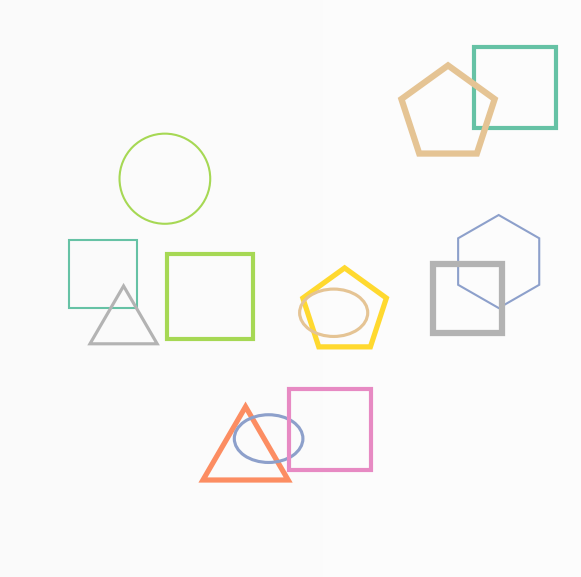[{"shape": "square", "thickness": 2, "radius": 0.35, "center": [0.886, 0.848]}, {"shape": "square", "thickness": 1, "radius": 0.29, "center": [0.177, 0.524]}, {"shape": "triangle", "thickness": 2.5, "radius": 0.42, "center": [0.422, 0.21]}, {"shape": "hexagon", "thickness": 1, "radius": 0.4, "center": [0.858, 0.546]}, {"shape": "oval", "thickness": 1.5, "radius": 0.3, "center": [0.462, 0.24]}, {"shape": "square", "thickness": 2, "radius": 0.35, "center": [0.568, 0.255]}, {"shape": "square", "thickness": 2, "radius": 0.37, "center": [0.362, 0.485]}, {"shape": "circle", "thickness": 1, "radius": 0.39, "center": [0.284, 0.69]}, {"shape": "pentagon", "thickness": 2.5, "radius": 0.38, "center": [0.593, 0.46]}, {"shape": "pentagon", "thickness": 3, "radius": 0.42, "center": [0.771, 0.801]}, {"shape": "oval", "thickness": 1.5, "radius": 0.29, "center": [0.574, 0.458]}, {"shape": "triangle", "thickness": 1.5, "radius": 0.33, "center": [0.213, 0.437]}, {"shape": "square", "thickness": 3, "radius": 0.3, "center": [0.804, 0.483]}]